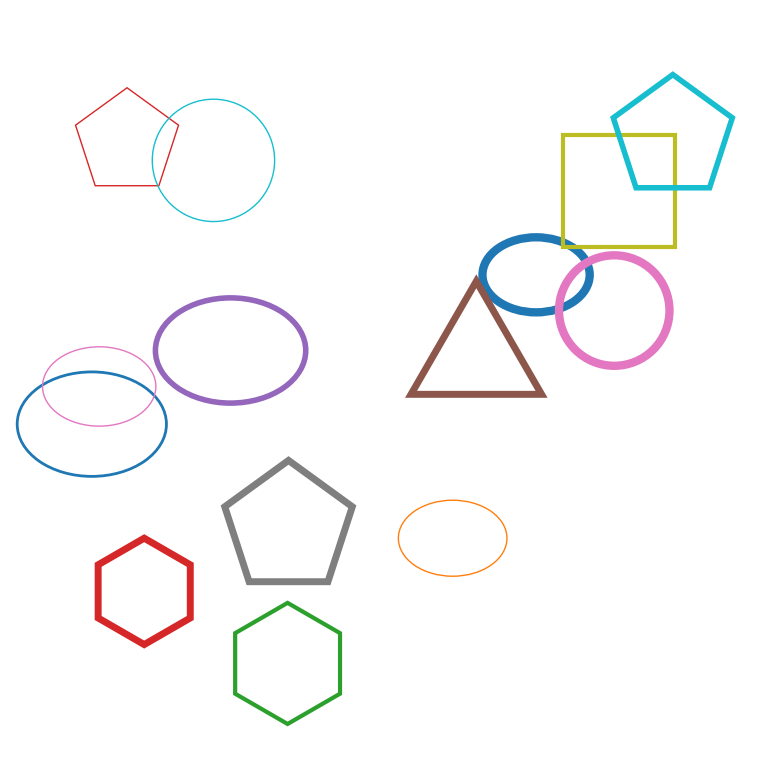[{"shape": "oval", "thickness": 1, "radius": 0.48, "center": [0.119, 0.449]}, {"shape": "oval", "thickness": 3, "radius": 0.35, "center": [0.696, 0.643]}, {"shape": "oval", "thickness": 0.5, "radius": 0.35, "center": [0.588, 0.301]}, {"shape": "hexagon", "thickness": 1.5, "radius": 0.39, "center": [0.374, 0.138]}, {"shape": "pentagon", "thickness": 0.5, "radius": 0.35, "center": [0.165, 0.816]}, {"shape": "hexagon", "thickness": 2.5, "radius": 0.35, "center": [0.187, 0.232]}, {"shape": "oval", "thickness": 2, "radius": 0.49, "center": [0.299, 0.545]}, {"shape": "triangle", "thickness": 2.5, "radius": 0.49, "center": [0.619, 0.537]}, {"shape": "oval", "thickness": 0.5, "radius": 0.37, "center": [0.129, 0.498]}, {"shape": "circle", "thickness": 3, "radius": 0.36, "center": [0.798, 0.597]}, {"shape": "pentagon", "thickness": 2.5, "radius": 0.44, "center": [0.375, 0.315]}, {"shape": "square", "thickness": 1.5, "radius": 0.36, "center": [0.804, 0.752]}, {"shape": "pentagon", "thickness": 2, "radius": 0.41, "center": [0.874, 0.822]}, {"shape": "circle", "thickness": 0.5, "radius": 0.4, "center": [0.277, 0.792]}]